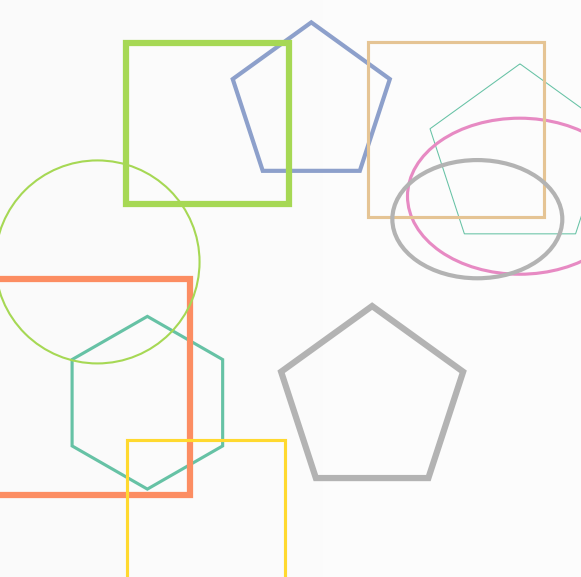[{"shape": "hexagon", "thickness": 1.5, "radius": 0.75, "center": [0.254, 0.302]}, {"shape": "pentagon", "thickness": 0.5, "radius": 0.81, "center": [0.895, 0.726]}, {"shape": "square", "thickness": 3, "radius": 0.93, "center": [0.14, 0.329]}, {"shape": "pentagon", "thickness": 2, "radius": 0.71, "center": [0.536, 0.818]}, {"shape": "oval", "thickness": 1.5, "radius": 0.96, "center": [0.894, 0.659]}, {"shape": "circle", "thickness": 1, "radius": 0.88, "center": [0.168, 0.546]}, {"shape": "square", "thickness": 3, "radius": 0.7, "center": [0.358, 0.785]}, {"shape": "square", "thickness": 1.5, "radius": 0.68, "center": [0.354, 0.102]}, {"shape": "square", "thickness": 1.5, "radius": 0.75, "center": [0.784, 0.775]}, {"shape": "oval", "thickness": 2, "radius": 0.73, "center": [0.821, 0.62]}, {"shape": "pentagon", "thickness": 3, "radius": 0.82, "center": [0.64, 0.305]}]